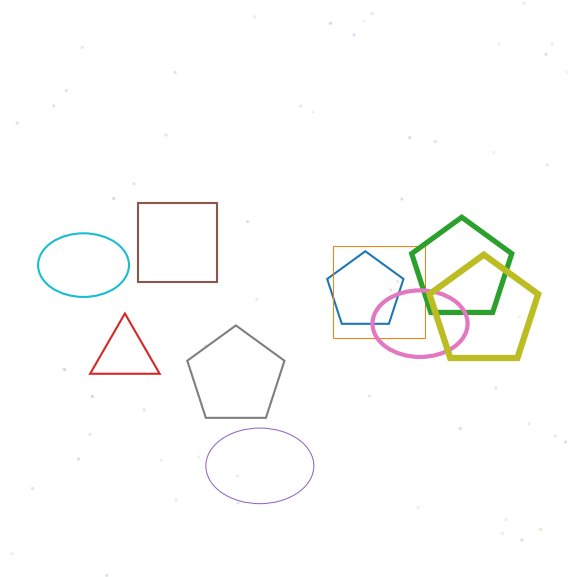[{"shape": "pentagon", "thickness": 1, "radius": 0.35, "center": [0.633, 0.495]}, {"shape": "square", "thickness": 0.5, "radius": 0.4, "center": [0.655, 0.494]}, {"shape": "pentagon", "thickness": 2.5, "radius": 0.46, "center": [0.8, 0.532]}, {"shape": "triangle", "thickness": 1, "radius": 0.35, "center": [0.216, 0.387]}, {"shape": "oval", "thickness": 0.5, "radius": 0.47, "center": [0.45, 0.192]}, {"shape": "square", "thickness": 1, "radius": 0.34, "center": [0.308, 0.579]}, {"shape": "oval", "thickness": 2, "radius": 0.41, "center": [0.727, 0.439]}, {"shape": "pentagon", "thickness": 1, "radius": 0.44, "center": [0.408, 0.347]}, {"shape": "pentagon", "thickness": 3, "radius": 0.49, "center": [0.838, 0.459]}, {"shape": "oval", "thickness": 1, "radius": 0.39, "center": [0.145, 0.54]}]